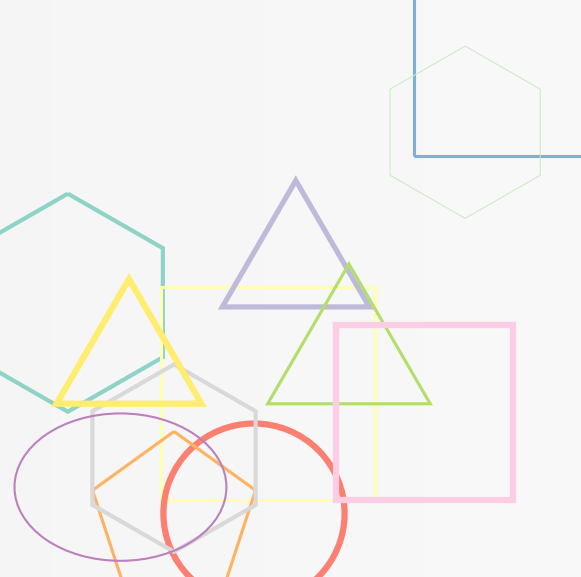[{"shape": "hexagon", "thickness": 2, "radius": 0.94, "center": [0.117, 0.475]}, {"shape": "square", "thickness": 1.5, "radius": 0.92, "center": [0.461, 0.317]}, {"shape": "triangle", "thickness": 2.5, "radius": 0.73, "center": [0.509, 0.541]}, {"shape": "circle", "thickness": 3, "radius": 0.78, "center": [0.437, 0.11]}, {"shape": "square", "thickness": 1.5, "radius": 0.76, "center": [0.864, 0.88]}, {"shape": "pentagon", "thickness": 1.5, "radius": 0.74, "center": [0.299, 0.105]}, {"shape": "triangle", "thickness": 1.5, "radius": 0.81, "center": [0.6, 0.381]}, {"shape": "square", "thickness": 3, "radius": 0.76, "center": [0.73, 0.286]}, {"shape": "hexagon", "thickness": 2, "radius": 0.81, "center": [0.299, 0.206]}, {"shape": "oval", "thickness": 1, "radius": 0.91, "center": [0.207, 0.156]}, {"shape": "hexagon", "thickness": 0.5, "radius": 0.75, "center": [0.8, 0.77]}, {"shape": "triangle", "thickness": 3, "radius": 0.72, "center": [0.222, 0.372]}]